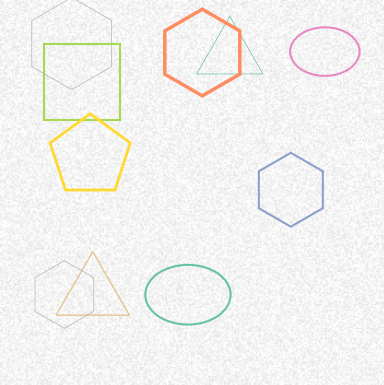[{"shape": "triangle", "thickness": 0.5, "radius": 0.5, "center": [0.597, 0.858]}, {"shape": "oval", "thickness": 1.5, "radius": 0.55, "center": [0.488, 0.235]}, {"shape": "hexagon", "thickness": 2.5, "radius": 0.56, "center": [0.525, 0.864]}, {"shape": "hexagon", "thickness": 1.5, "radius": 0.48, "center": [0.755, 0.507]}, {"shape": "oval", "thickness": 1.5, "radius": 0.45, "center": [0.844, 0.866]}, {"shape": "square", "thickness": 1.5, "radius": 0.49, "center": [0.212, 0.786]}, {"shape": "pentagon", "thickness": 2, "radius": 0.55, "center": [0.234, 0.595]}, {"shape": "triangle", "thickness": 1, "radius": 0.55, "center": [0.241, 0.236]}, {"shape": "hexagon", "thickness": 0.5, "radius": 0.6, "center": [0.186, 0.887]}, {"shape": "hexagon", "thickness": 0.5, "radius": 0.44, "center": [0.167, 0.235]}]